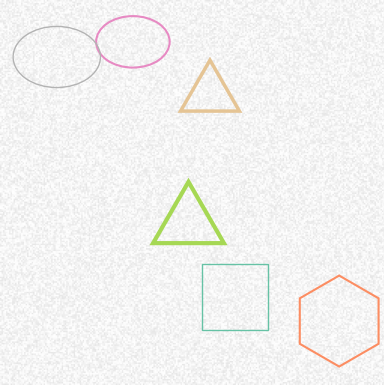[{"shape": "square", "thickness": 1, "radius": 0.43, "center": [0.61, 0.229]}, {"shape": "hexagon", "thickness": 1.5, "radius": 0.59, "center": [0.881, 0.166]}, {"shape": "oval", "thickness": 1.5, "radius": 0.48, "center": [0.345, 0.891]}, {"shape": "triangle", "thickness": 3, "radius": 0.53, "center": [0.49, 0.422]}, {"shape": "triangle", "thickness": 2.5, "radius": 0.44, "center": [0.545, 0.756]}, {"shape": "oval", "thickness": 1, "radius": 0.57, "center": [0.147, 0.852]}]